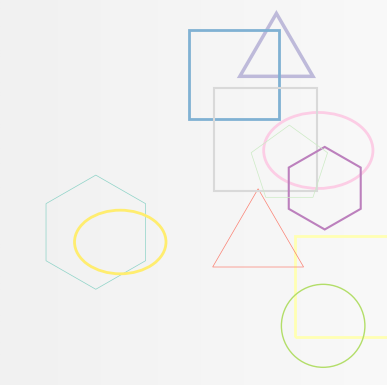[{"shape": "hexagon", "thickness": 0.5, "radius": 0.74, "center": [0.247, 0.397]}, {"shape": "square", "thickness": 2, "radius": 0.66, "center": [0.894, 0.256]}, {"shape": "triangle", "thickness": 2.5, "radius": 0.54, "center": [0.713, 0.856]}, {"shape": "triangle", "thickness": 0.5, "radius": 0.68, "center": [0.666, 0.374]}, {"shape": "square", "thickness": 2, "radius": 0.58, "center": [0.604, 0.807]}, {"shape": "circle", "thickness": 1, "radius": 0.54, "center": [0.834, 0.154]}, {"shape": "oval", "thickness": 2, "radius": 0.71, "center": [0.821, 0.609]}, {"shape": "square", "thickness": 1.5, "radius": 0.67, "center": [0.685, 0.638]}, {"shape": "hexagon", "thickness": 1.5, "radius": 0.54, "center": [0.838, 0.511]}, {"shape": "pentagon", "thickness": 0.5, "radius": 0.52, "center": [0.747, 0.571]}, {"shape": "oval", "thickness": 2, "radius": 0.59, "center": [0.31, 0.371]}]